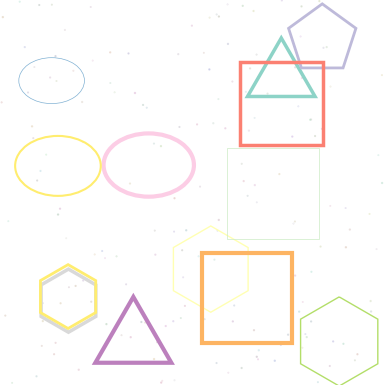[{"shape": "triangle", "thickness": 2.5, "radius": 0.51, "center": [0.731, 0.8]}, {"shape": "hexagon", "thickness": 1, "radius": 0.56, "center": [0.547, 0.301]}, {"shape": "pentagon", "thickness": 2, "radius": 0.46, "center": [0.837, 0.898]}, {"shape": "square", "thickness": 2.5, "radius": 0.54, "center": [0.732, 0.731]}, {"shape": "oval", "thickness": 0.5, "radius": 0.43, "center": [0.134, 0.791]}, {"shape": "square", "thickness": 3, "radius": 0.58, "center": [0.641, 0.227]}, {"shape": "hexagon", "thickness": 1, "radius": 0.58, "center": [0.881, 0.113]}, {"shape": "oval", "thickness": 3, "radius": 0.59, "center": [0.386, 0.571]}, {"shape": "hexagon", "thickness": 2.5, "radius": 0.41, "center": [0.178, 0.219]}, {"shape": "triangle", "thickness": 3, "radius": 0.57, "center": [0.346, 0.115]}, {"shape": "square", "thickness": 0.5, "radius": 0.6, "center": [0.708, 0.497]}, {"shape": "hexagon", "thickness": 2, "radius": 0.41, "center": [0.177, 0.23]}, {"shape": "oval", "thickness": 1.5, "radius": 0.56, "center": [0.151, 0.569]}]